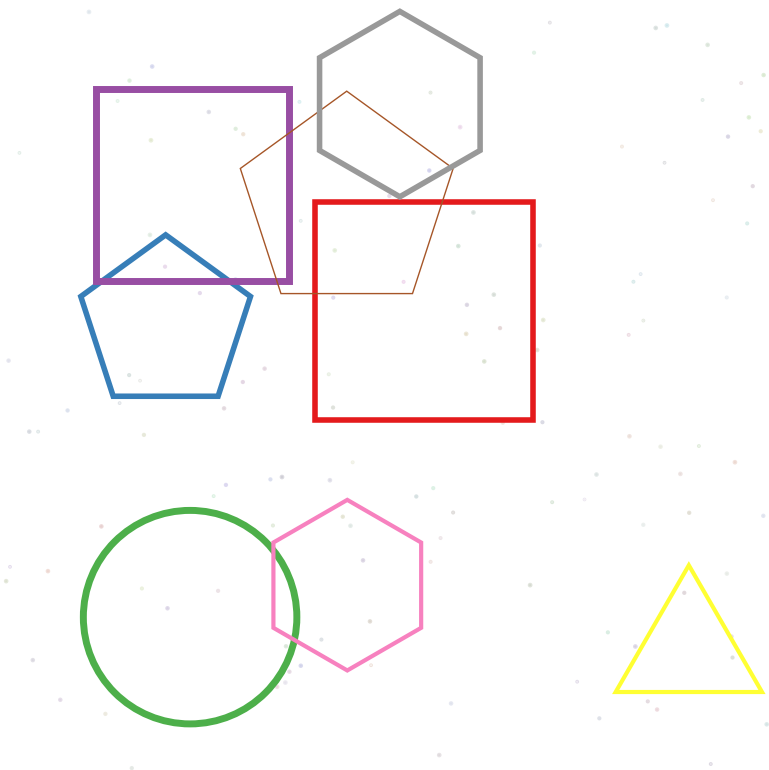[{"shape": "square", "thickness": 2, "radius": 0.71, "center": [0.551, 0.596]}, {"shape": "pentagon", "thickness": 2, "radius": 0.58, "center": [0.215, 0.579]}, {"shape": "circle", "thickness": 2.5, "radius": 0.69, "center": [0.247, 0.199]}, {"shape": "square", "thickness": 2.5, "radius": 0.63, "center": [0.25, 0.76]}, {"shape": "triangle", "thickness": 1.5, "radius": 0.55, "center": [0.895, 0.156]}, {"shape": "pentagon", "thickness": 0.5, "radius": 0.73, "center": [0.45, 0.736]}, {"shape": "hexagon", "thickness": 1.5, "radius": 0.55, "center": [0.451, 0.24]}, {"shape": "hexagon", "thickness": 2, "radius": 0.6, "center": [0.519, 0.865]}]